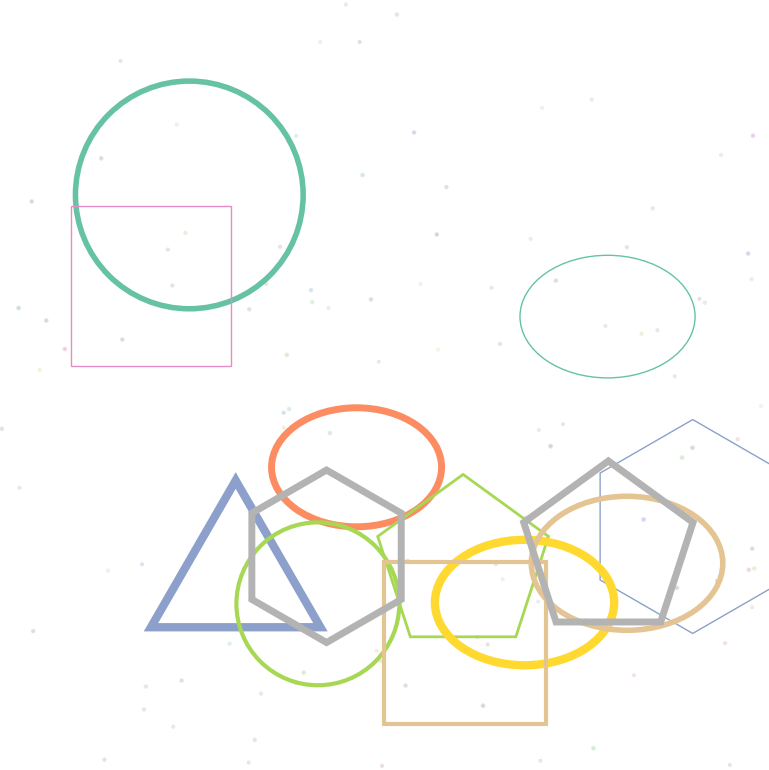[{"shape": "circle", "thickness": 2, "radius": 0.74, "center": [0.246, 0.747]}, {"shape": "oval", "thickness": 0.5, "radius": 0.57, "center": [0.789, 0.589]}, {"shape": "oval", "thickness": 2.5, "radius": 0.55, "center": [0.463, 0.393]}, {"shape": "hexagon", "thickness": 0.5, "radius": 0.69, "center": [0.9, 0.316]}, {"shape": "triangle", "thickness": 3, "radius": 0.64, "center": [0.306, 0.249]}, {"shape": "square", "thickness": 0.5, "radius": 0.52, "center": [0.197, 0.628]}, {"shape": "circle", "thickness": 1.5, "radius": 0.53, "center": [0.413, 0.216]}, {"shape": "pentagon", "thickness": 1, "radius": 0.58, "center": [0.601, 0.267]}, {"shape": "oval", "thickness": 3, "radius": 0.58, "center": [0.681, 0.217]}, {"shape": "square", "thickness": 1.5, "radius": 0.53, "center": [0.603, 0.165]}, {"shape": "oval", "thickness": 2, "radius": 0.62, "center": [0.814, 0.268]}, {"shape": "hexagon", "thickness": 2.5, "radius": 0.56, "center": [0.424, 0.278]}, {"shape": "pentagon", "thickness": 2.5, "radius": 0.58, "center": [0.79, 0.286]}]